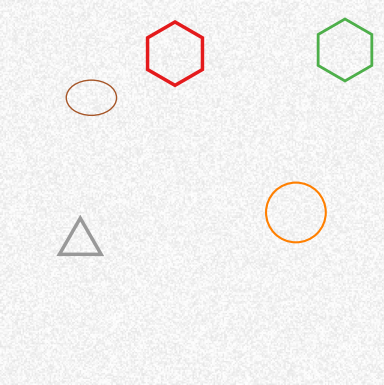[{"shape": "hexagon", "thickness": 2.5, "radius": 0.41, "center": [0.455, 0.861]}, {"shape": "hexagon", "thickness": 2, "radius": 0.4, "center": [0.896, 0.87]}, {"shape": "circle", "thickness": 1.5, "radius": 0.39, "center": [0.769, 0.448]}, {"shape": "oval", "thickness": 1, "radius": 0.33, "center": [0.237, 0.746]}, {"shape": "triangle", "thickness": 2.5, "radius": 0.31, "center": [0.209, 0.371]}]